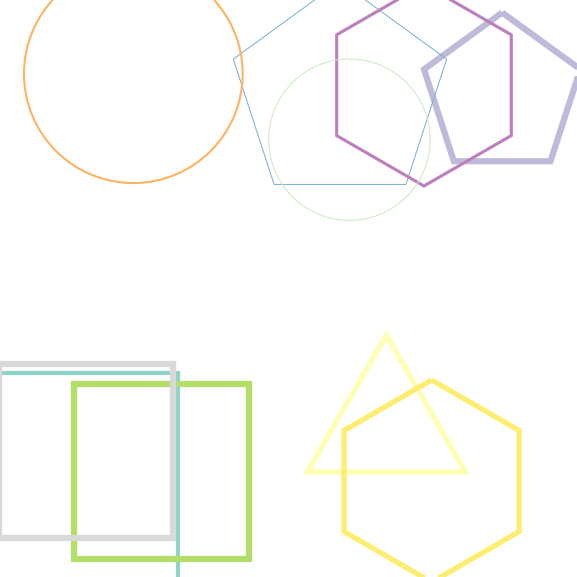[{"shape": "square", "thickness": 2, "radius": 1.0, "center": [0.109, 0.154]}, {"shape": "triangle", "thickness": 2.5, "radius": 0.79, "center": [0.669, 0.261]}, {"shape": "pentagon", "thickness": 3, "radius": 0.71, "center": [0.87, 0.835]}, {"shape": "pentagon", "thickness": 0.5, "radius": 0.97, "center": [0.589, 0.837]}, {"shape": "circle", "thickness": 1, "radius": 0.95, "center": [0.231, 0.871]}, {"shape": "square", "thickness": 3, "radius": 0.76, "center": [0.28, 0.183]}, {"shape": "square", "thickness": 3, "radius": 0.75, "center": [0.149, 0.219]}, {"shape": "hexagon", "thickness": 1.5, "radius": 0.87, "center": [0.734, 0.852]}, {"shape": "circle", "thickness": 0.5, "radius": 0.7, "center": [0.605, 0.757]}, {"shape": "hexagon", "thickness": 2.5, "radius": 0.88, "center": [0.747, 0.166]}]